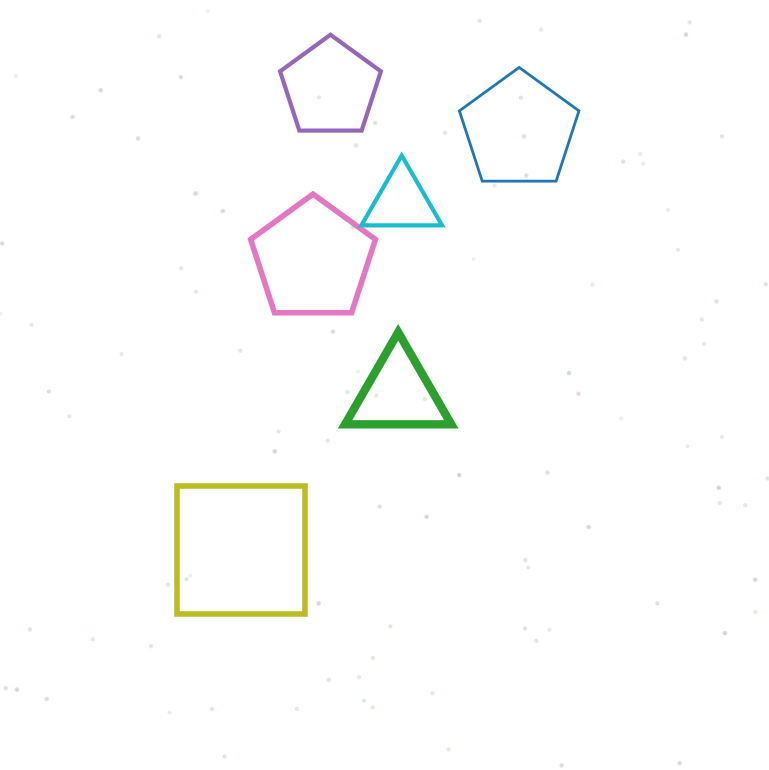[{"shape": "pentagon", "thickness": 1, "radius": 0.41, "center": [0.674, 0.831]}, {"shape": "triangle", "thickness": 3, "radius": 0.4, "center": [0.517, 0.489]}, {"shape": "pentagon", "thickness": 1.5, "radius": 0.34, "center": [0.429, 0.886]}, {"shape": "pentagon", "thickness": 2, "radius": 0.43, "center": [0.407, 0.663]}, {"shape": "square", "thickness": 2, "radius": 0.42, "center": [0.313, 0.286]}, {"shape": "triangle", "thickness": 1.5, "radius": 0.3, "center": [0.522, 0.738]}]